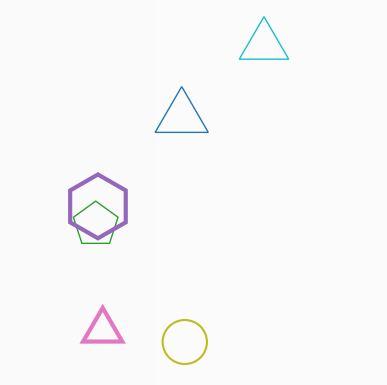[{"shape": "triangle", "thickness": 1, "radius": 0.4, "center": [0.469, 0.696]}, {"shape": "pentagon", "thickness": 1, "radius": 0.3, "center": [0.247, 0.417]}, {"shape": "hexagon", "thickness": 3, "radius": 0.41, "center": [0.253, 0.464]}, {"shape": "triangle", "thickness": 3, "radius": 0.29, "center": [0.265, 0.142]}, {"shape": "circle", "thickness": 1.5, "radius": 0.29, "center": [0.477, 0.112]}, {"shape": "triangle", "thickness": 1, "radius": 0.37, "center": [0.681, 0.883]}]